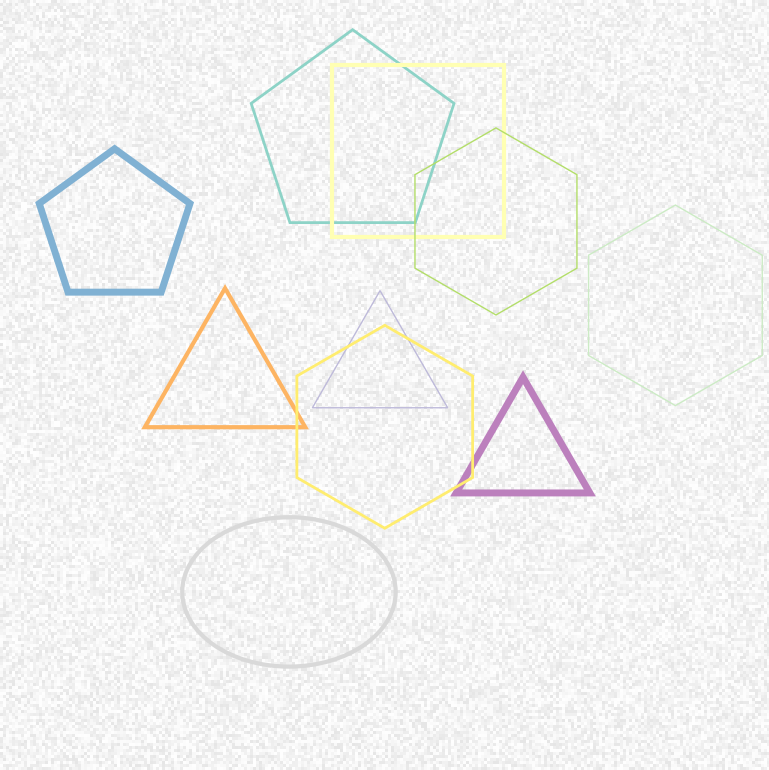[{"shape": "pentagon", "thickness": 1, "radius": 0.69, "center": [0.458, 0.823]}, {"shape": "square", "thickness": 1.5, "radius": 0.56, "center": [0.543, 0.804]}, {"shape": "triangle", "thickness": 0.5, "radius": 0.51, "center": [0.494, 0.521]}, {"shape": "pentagon", "thickness": 2.5, "radius": 0.51, "center": [0.149, 0.704]}, {"shape": "triangle", "thickness": 1.5, "radius": 0.6, "center": [0.292, 0.505]}, {"shape": "hexagon", "thickness": 0.5, "radius": 0.61, "center": [0.644, 0.712]}, {"shape": "oval", "thickness": 1.5, "radius": 0.69, "center": [0.375, 0.231]}, {"shape": "triangle", "thickness": 2.5, "radius": 0.5, "center": [0.679, 0.41]}, {"shape": "hexagon", "thickness": 0.5, "radius": 0.65, "center": [0.877, 0.603]}, {"shape": "hexagon", "thickness": 1, "radius": 0.66, "center": [0.5, 0.446]}]